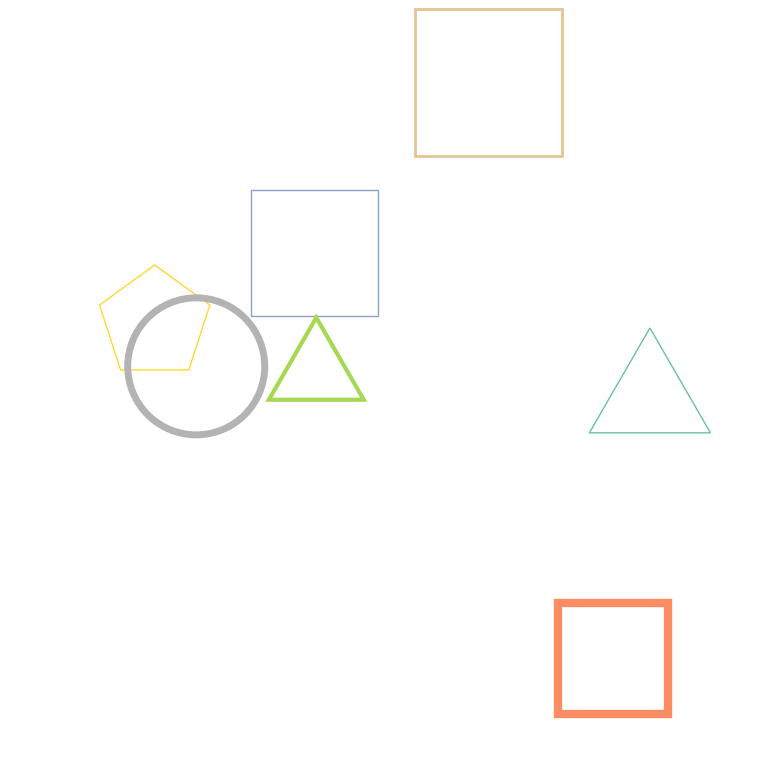[{"shape": "triangle", "thickness": 0.5, "radius": 0.45, "center": [0.844, 0.483]}, {"shape": "square", "thickness": 3, "radius": 0.36, "center": [0.796, 0.145]}, {"shape": "square", "thickness": 0.5, "radius": 0.41, "center": [0.409, 0.671]}, {"shape": "triangle", "thickness": 1.5, "radius": 0.36, "center": [0.411, 0.516]}, {"shape": "pentagon", "thickness": 0.5, "radius": 0.38, "center": [0.201, 0.581]}, {"shape": "square", "thickness": 1, "radius": 0.48, "center": [0.634, 0.893]}, {"shape": "circle", "thickness": 2.5, "radius": 0.44, "center": [0.255, 0.524]}]